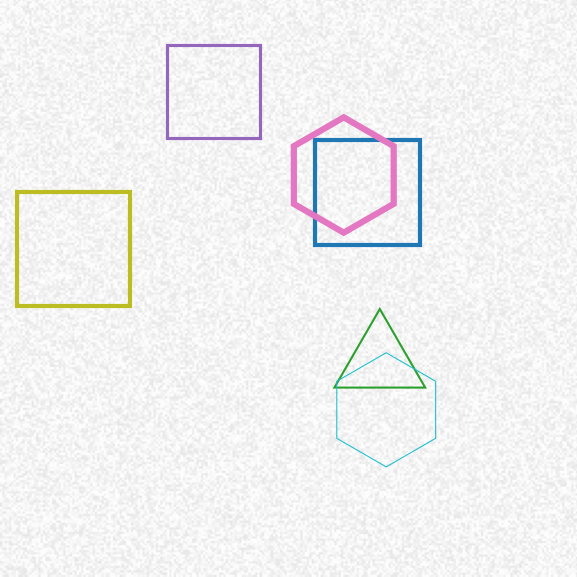[{"shape": "square", "thickness": 2, "radius": 0.45, "center": [0.637, 0.666]}, {"shape": "triangle", "thickness": 1, "radius": 0.45, "center": [0.658, 0.373]}, {"shape": "square", "thickness": 1.5, "radius": 0.4, "center": [0.369, 0.841]}, {"shape": "hexagon", "thickness": 3, "radius": 0.5, "center": [0.595, 0.696]}, {"shape": "square", "thickness": 2, "radius": 0.49, "center": [0.127, 0.568]}, {"shape": "hexagon", "thickness": 0.5, "radius": 0.49, "center": [0.669, 0.29]}]